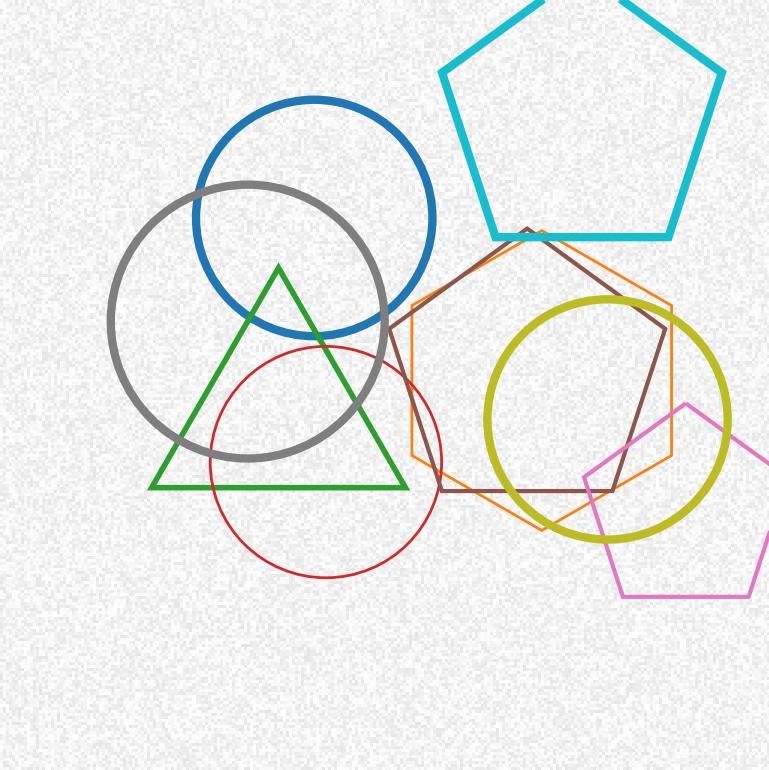[{"shape": "circle", "thickness": 3, "radius": 0.77, "center": [0.408, 0.717]}, {"shape": "hexagon", "thickness": 1, "radius": 0.97, "center": [0.704, 0.506]}, {"shape": "triangle", "thickness": 2, "radius": 0.95, "center": [0.362, 0.462]}, {"shape": "circle", "thickness": 1, "radius": 0.75, "center": [0.423, 0.4]}, {"shape": "pentagon", "thickness": 1.5, "radius": 0.94, "center": [0.685, 0.515]}, {"shape": "pentagon", "thickness": 1.5, "radius": 0.69, "center": [0.891, 0.337]}, {"shape": "circle", "thickness": 3, "radius": 0.89, "center": [0.322, 0.582]}, {"shape": "circle", "thickness": 3, "radius": 0.78, "center": [0.789, 0.455]}, {"shape": "pentagon", "thickness": 3, "radius": 0.96, "center": [0.756, 0.847]}]